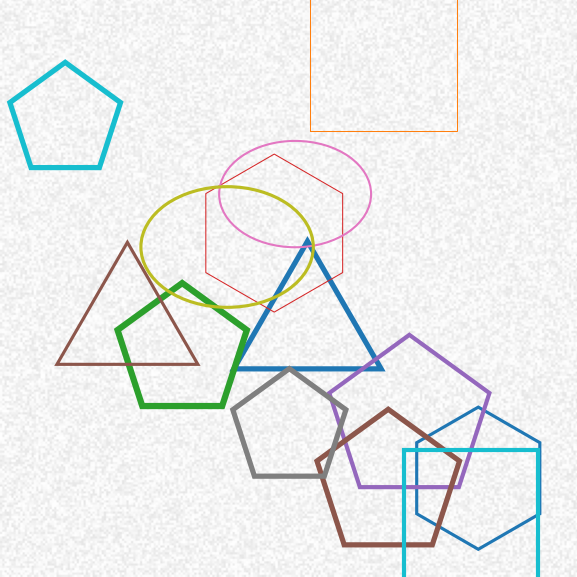[{"shape": "triangle", "thickness": 2.5, "radius": 0.74, "center": [0.532, 0.434]}, {"shape": "hexagon", "thickness": 1.5, "radius": 0.62, "center": [0.828, 0.171]}, {"shape": "square", "thickness": 0.5, "radius": 0.64, "center": [0.665, 0.9]}, {"shape": "pentagon", "thickness": 3, "radius": 0.59, "center": [0.315, 0.391]}, {"shape": "hexagon", "thickness": 0.5, "radius": 0.68, "center": [0.475, 0.596]}, {"shape": "pentagon", "thickness": 2, "radius": 0.73, "center": [0.709, 0.274]}, {"shape": "pentagon", "thickness": 2.5, "radius": 0.65, "center": [0.672, 0.161]}, {"shape": "triangle", "thickness": 1.5, "radius": 0.7, "center": [0.221, 0.439]}, {"shape": "oval", "thickness": 1, "radius": 0.66, "center": [0.511, 0.663]}, {"shape": "pentagon", "thickness": 2.5, "radius": 0.51, "center": [0.501, 0.258]}, {"shape": "oval", "thickness": 1.5, "radius": 0.75, "center": [0.393, 0.571]}, {"shape": "square", "thickness": 2, "radius": 0.58, "center": [0.816, 0.103]}, {"shape": "pentagon", "thickness": 2.5, "radius": 0.5, "center": [0.113, 0.79]}]